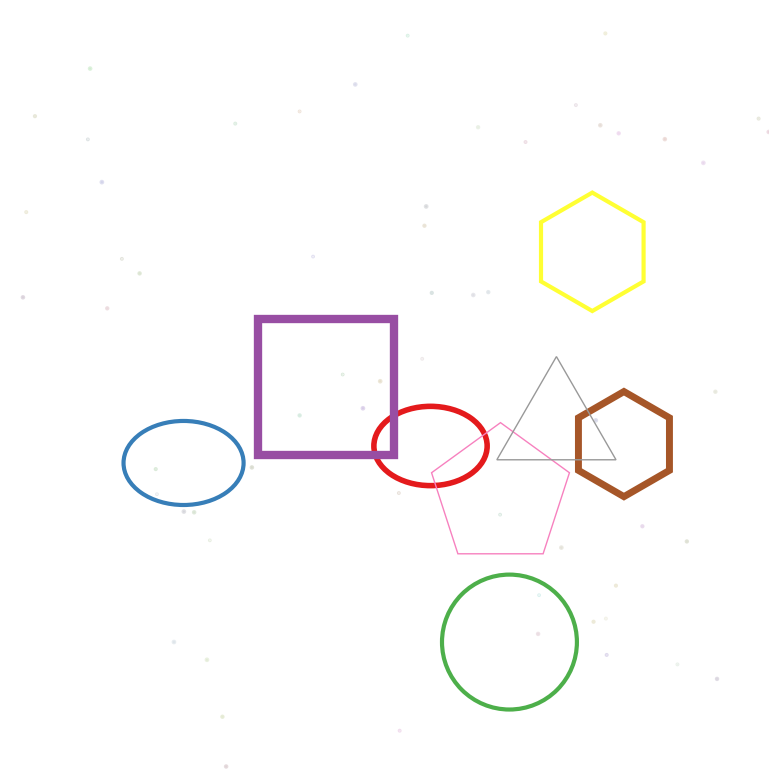[{"shape": "oval", "thickness": 2, "radius": 0.37, "center": [0.559, 0.421]}, {"shape": "oval", "thickness": 1.5, "radius": 0.39, "center": [0.238, 0.399]}, {"shape": "circle", "thickness": 1.5, "radius": 0.44, "center": [0.662, 0.166]}, {"shape": "square", "thickness": 3, "radius": 0.44, "center": [0.423, 0.497]}, {"shape": "hexagon", "thickness": 1.5, "radius": 0.38, "center": [0.769, 0.673]}, {"shape": "hexagon", "thickness": 2.5, "radius": 0.34, "center": [0.81, 0.423]}, {"shape": "pentagon", "thickness": 0.5, "radius": 0.47, "center": [0.65, 0.357]}, {"shape": "triangle", "thickness": 0.5, "radius": 0.45, "center": [0.723, 0.448]}]